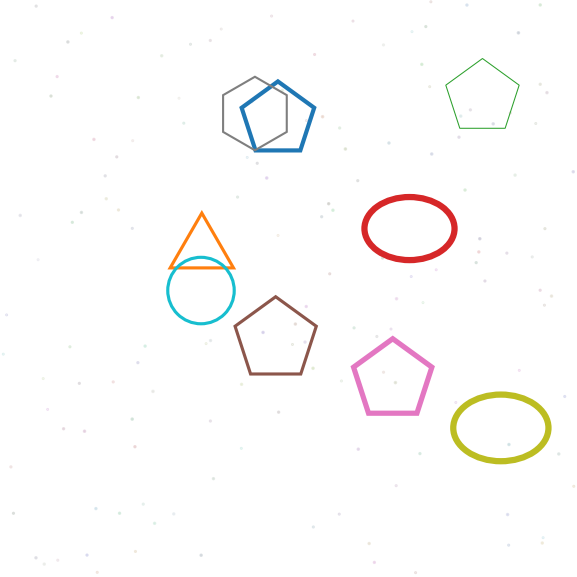[{"shape": "pentagon", "thickness": 2, "radius": 0.33, "center": [0.481, 0.792]}, {"shape": "triangle", "thickness": 1.5, "radius": 0.32, "center": [0.349, 0.567]}, {"shape": "pentagon", "thickness": 0.5, "radius": 0.33, "center": [0.835, 0.831]}, {"shape": "oval", "thickness": 3, "radius": 0.39, "center": [0.709, 0.603]}, {"shape": "pentagon", "thickness": 1.5, "radius": 0.37, "center": [0.477, 0.411]}, {"shape": "pentagon", "thickness": 2.5, "radius": 0.36, "center": [0.68, 0.341]}, {"shape": "hexagon", "thickness": 1, "radius": 0.32, "center": [0.441, 0.803]}, {"shape": "oval", "thickness": 3, "radius": 0.41, "center": [0.867, 0.258]}, {"shape": "circle", "thickness": 1.5, "radius": 0.29, "center": [0.348, 0.496]}]